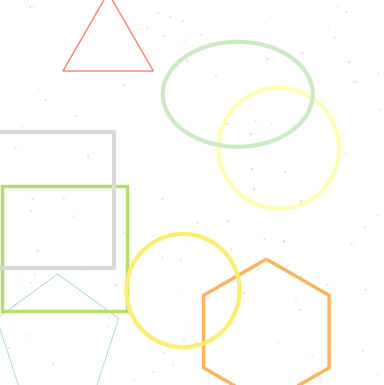[{"shape": "pentagon", "thickness": 0.5, "radius": 0.83, "center": [0.15, 0.121]}, {"shape": "circle", "thickness": 3, "radius": 0.78, "center": [0.724, 0.615]}, {"shape": "triangle", "thickness": 1, "radius": 0.68, "center": [0.281, 0.883]}, {"shape": "hexagon", "thickness": 2.5, "radius": 0.94, "center": [0.692, 0.139]}, {"shape": "square", "thickness": 2.5, "radius": 0.81, "center": [0.168, 0.354]}, {"shape": "square", "thickness": 3, "radius": 0.89, "center": [0.119, 0.48]}, {"shape": "oval", "thickness": 3, "radius": 0.97, "center": [0.617, 0.755]}, {"shape": "circle", "thickness": 3, "radius": 0.74, "center": [0.475, 0.245]}]